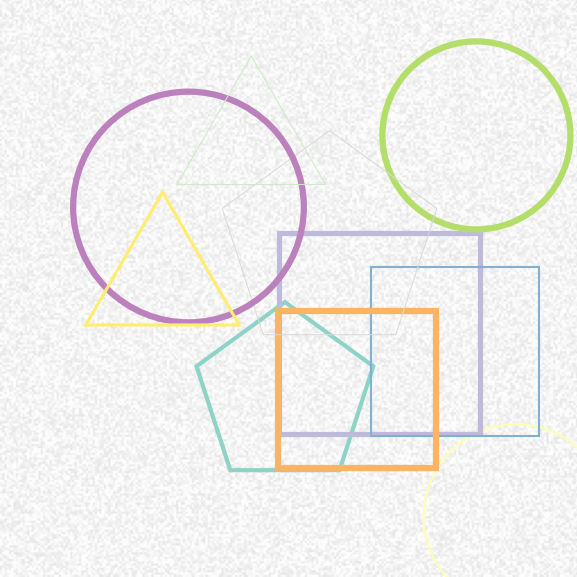[{"shape": "pentagon", "thickness": 2, "radius": 0.8, "center": [0.493, 0.315]}, {"shape": "circle", "thickness": 1, "radius": 0.8, "center": [0.894, 0.105]}, {"shape": "square", "thickness": 2.5, "radius": 0.87, "center": [0.658, 0.422]}, {"shape": "square", "thickness": 1, "radius": 0.73, "center": [0.788, 0.391]}, {"shape": "square", "thickness": 3, "radius": 0.68, "center": [0.618, 0.325]}, {"shape": "circle", "thickness": 3, "radius": 0.81, "center": [0.825, 0.765]}, {"shape": "pentagon", "thickness": 0.5, "radius": 0.98, "center": [0.571, 0.578]}, {"shape": "circle", "thickness": 3, "radius": 1.0, "center": [0.326, 0.641]}, {"shape": "triangle", "thickness": 0.5, "radius": 0.74, "center": [0.435, 0.754]}, {"shape": "triangle", "thickness": 1.5, "radius": 0.77, "center": [0.281, 0.513]}]